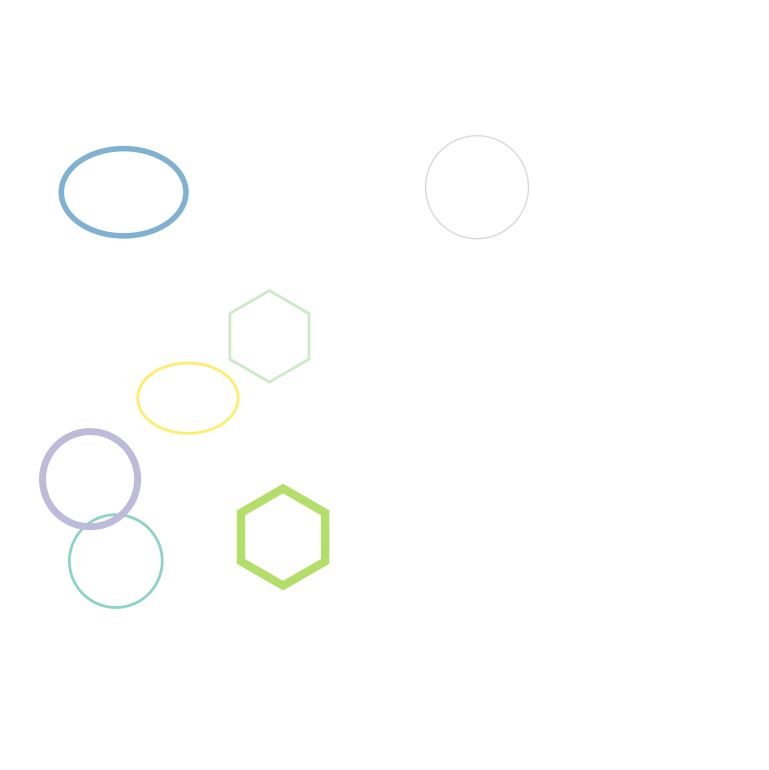[{"shape": "circle", "thickness": 1, "radius": 0.3, "center": [0.15, 0.271]}, {"shape": "circle", "thickness": 2.5, "radius": 0.31, "center": [0.117, 0.378]}, {"shape": "oval", "thickness": 2, "radius": 0.4, "center": [0.161, 0.75]}, {"shape": "hexagon", "thickness": 3, "radius": 0.32, "center": [0.368, 0.302]}, {"shape": "circle", "thickness": 0.5, "radius": 0.33, "center": [0.62, 0.757]}, {"shape": "hexagon", "thickness": 1, "radius": 0.3, "center": [0.35, 0.563]}, {"shape": "oval", "thickness": 1, "radius": 0.33, "center": [0.244, 0.483]}]